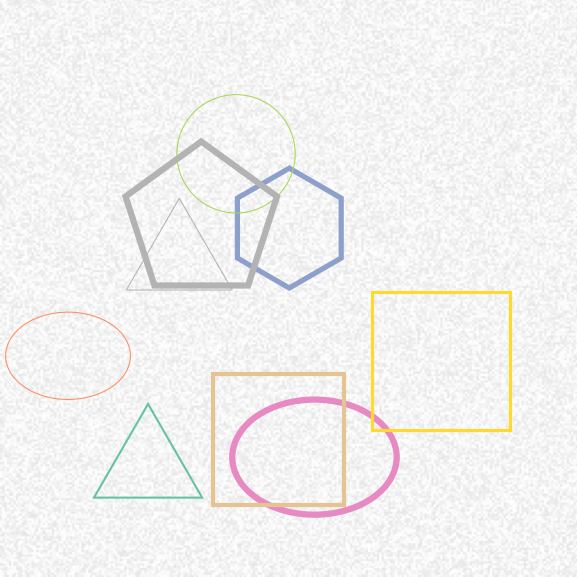[{"shape": "triangle", "thickness": 1, "radius": 0.54, "center": [0.256, 0.192]}, {"shape": "oval", "thickness": 0.5, "radius": 0.54, "center": [0.118, 0.383]}, {"shape": "hexagon", "thickness": 2.5, "radius": 0.52, "center": [0.501, 0.604]}, {"shape": "oval", "thickness": 3, "radius": 0.71, "center": [0.545, 0.208]}, {"shape": "circle", "thickness": 0.5, "radius": 0.51, "center": [0.409, 0.733]}, {"shape": "square", "thickness": 1.5, "radius": 0.6, "center": [0.764, 0.374]}, {"shape": "square", "thickness": 2, "radius": 0.57, "center": [0.483, 0.238]}, {"shape": "pentagon", "thickness": 3, "radius": 0.69, "center": [0.349, 0.616]}, {"shape": "triangle", "thickness": 0.5, "radius": 0.53, "center": [0.31, 0.55]}]